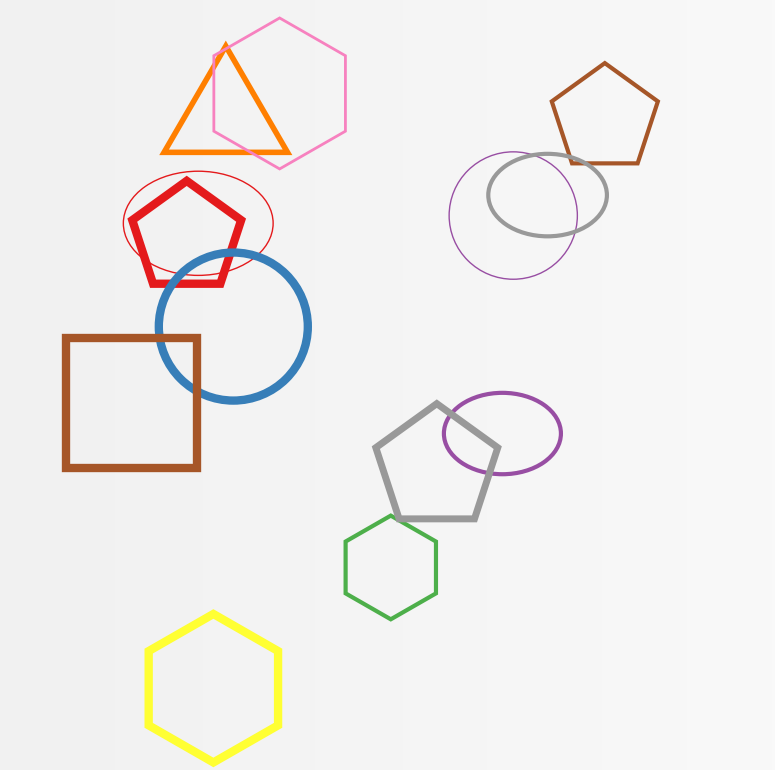[{"shape": "oval", "thickness": 0.5, "radius": 0.48, "center": [0.256, 0.71]}, {"shape": "pentagon", "thickness": 3, "radius": 0.37, "center": [0.241, 0.691]}, {"shape": "circle", "thickness": 3, "radius": 0.48, "center": [0.301, 0.576]}, {"shape": "hexagon", "thickness": 1.5, "radius": 0.34, "center": [0.504, 0.263]}, {"shape": "oval", "thickness": 1.5, "radius": 0.38, "center": [0.648, 0.437]}, {"shape": "circle", "thickness": 0.5, "radius": 0.41, "center": [0.662, 0.72]}, {"shape": "triangle", "thickness": 2, "radius": 0.46, "center": [0.291, 0.848]}, {"shape": "hexagon", "thickness": 3, "radius": 0.48, "center": [0.275, 0.106]}, {"shape": "pentagon", "thickness": 1.5, "radius": 0.36, "center": [0.78, 0.846]}, {"shape": "square", "thickness": 3, "radius": 0.42, "center": [0.169, 0.477]}, {"shape": "hexagon", "thickness": 1, "radius": 0.49, "center": [0.361, 0.879]}, {"shape": "oval", "thickness": 1.5, "radius": 0.38, "center": [0.707, 0.747]}, {"shape": "pentagon", "thickness": 2.5, "radius": 0.41, "center": [0.564, 0.393]}]